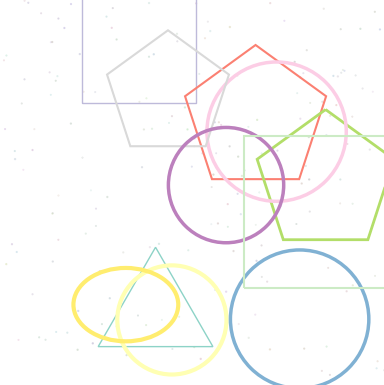[{"shape": "triangle", "thickness": 1, "radius": 0.86, "center": [0.404, 0.186]}, {"shape": "circle", "thickness": 3, "radius": 0.71, "center": [0.446, 0.169]}, {"shape": "square", "thickness": 1, "radius": 0.74, "center": [0.361, 0.88]}, {"shape": "pentagon", "thickness": 1.5, "radius": 0.96, "center": [0.664, 0.691]}, {"shape": "circle", "thickness": 2.5, "radius": 0.9, "center": [0.778, 0.171]}, {"shape": "pentagon", "thickness": 2, "radius": 0.93, "center": [0.846, 0.529]}, {"shape": "circle", "thickness": 2.5, "radius": 0.9, "center": [0.718, 0.658]}, {"shape": "pentagon", "thickness": 1.5, "radius": 0.83, "center": [0.436, 0.755]}, {"shape": "circle", "thickness": 2.5, "radius": 0.75, "center": [0.587, 0.519]}, {"shape": "square", "thickness": 1.5, "radius": 0.99, "center": [0.83, 0.449]}, {"shape": "oval", "thickness": 3, "radius": 0.68, "center": [0.327, 0.209]}]